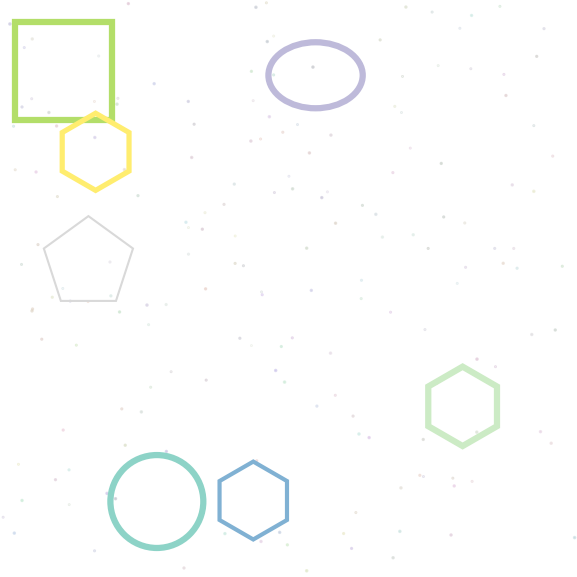[{"shape": "circle", "thickness": 3, "radius": 0.4, "center": [0.272, 0.131]}, {"shape": "oval", "thickness": 3, "radius": 0.41, "center": [0.546, 0.869]}, {"shape": "hexagon", "thickness": 2, "radius": 0.34, "center": [0.439, 0.132]}, {"shape": "square", "thickness": 3, "radius": 0.42, "center": [0.11, 0.876]}, {"shape": "pentagon", "thickness": 1, "radius": 0.41, "center": [0.153, 0.544]}, {"shape": "hexagon", "thickness": 3, "radius": 0.34, "center": [0.801, 0.295]}, {"shape": "hexagon", "thickness": 2.5, "radius": 0.33, "center": [0.166, 0.736]}]